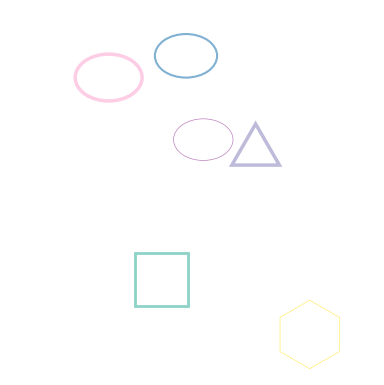[{"shape": "square", "thickness": 2, "radius": 0.35, "center": [0.419, 0.275]}, {"shape": "triangle", "thickness": 2.5, "radius": 0.36, "center": [0.664, 0.607]}, {"shape": "oval", "thickness": 1.5, "radius": 0.4, "center": [0.483, 0.855]}, {"shape": "oval", "thickness": 2.5, "radius": 0.43, "center": [0.282, 0.799]}, {"shape": "oval", "thickness": 0.5, "radius": 0.39, "center": [0.528, 0.637]}, {"shape": "hexagon", "thickness": 0.5, "radius": 0.44, "center": [0.804, 0.131]}]